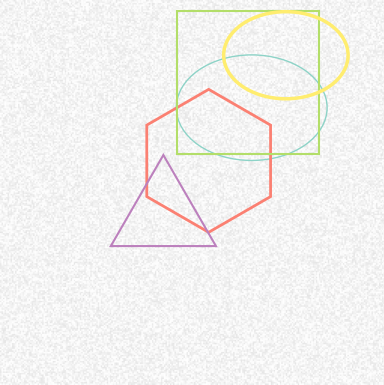[{"shape": "oval", "thickness": 1, "radius": 0.98, "center": [0.654, 0.72]}, {"shape": "hexagon", "thickness": 2, "radius": 0.93, "center": [0.542, 0.582]}, {"shape": "square", "thickness": 1.5, "radius": 0.92, "center": [0.644, 0.786]}, {"shape": "triangle", "thickness": 1.5, "radius": 0.79, "center": [0.424, 0.44]}, {"shape": "oval", "thickness": 2.5, "radius": 0.81, "center": [0.743, 0.857]}]